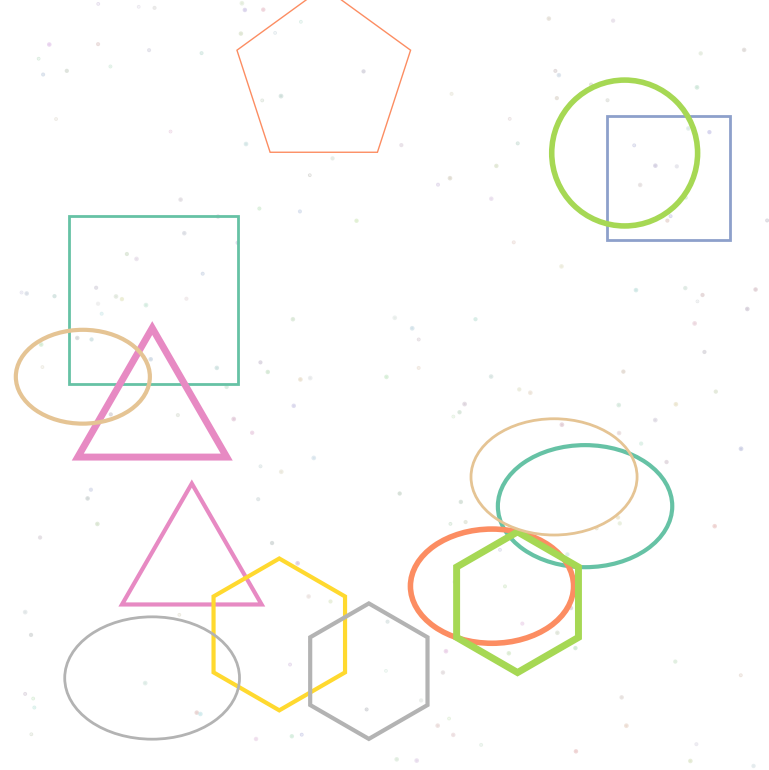[{"shape": "square", "thickness": 1, "radius": 0.55, "center": [0.199, 0.611]}, {"shape": "oval", "thickness": 1.5, "radius": 0.57, "center": [0.76, 0.343]}, {"shape": "oval", "thickness": 2, "radius": 0.53, "center": [0.639, 0.239]}, {"shape": "pentagon", "thickness": 0.5, "radius": 0.59, "center": [0.42, 0.898]}, {"shape": "square", "thickness": 1, "radius": 0.4, "center": [0.868, 0.769]}, {"shape": "triangle", "thickness": 1.5, "radius": 0.52, "center": [0.249, 0.267]}, {"shape": "triangle", "thickness": 2.5, "radius": 0.56, "center": [0.198, 0.462]}, {"shape": "circle", "thickness": 2, "radius": 0.47, "center": [0.811, 0.801]}, {"shape": "hexagon", "thickness": 2.5, "radius": 0.46, "center": [0.672, 0.218]}, {"shape": "hexagon", "thickness": 1.5, "radius": 0.49, "center": [0.363, 0.176]}, {"shape": "oval", "thickness": 1.5, "radius": 0.44, "center": [0.108, 0.511]}, {"shape": "oval", "thickness": 1, "radius": 0.54, "center": [0.72, 0.381]}, {"shape": "oval", "thickness": 1, "radius": 0.57, "center": [0.198, 0.119]}, {"shape": "hexagon", "thickness": 1.5, "radius": 0.44, "center": [0.479, 0.128]}]